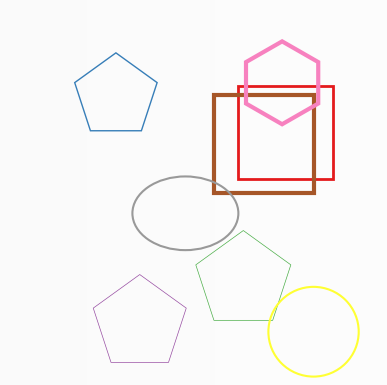[{"shape": "square", "thickness": 2, "radius": 0.61, "center": [0.736, 0.656]}, {"shape": "pentagon", "thickness": 1, "radius": 0.56, "center": [0.299, 0.751]}, {"shape": "pentagon", "thickness": 0.5, "radius": 0.64, "center": [0.628, 0.272]}, {"shape": "pentagon", "thickness": 0.5, "radius": 0.63, "center": [0.361, 0.161]}, {"shape": "circle", "thickness": 1.5, "radius": 0.58, "center": [0.809, 0.138]}, {"shape": "square", "thickness": 3, "radius": 0.64, "center": [0.682, 0.626]}, {"shape": "hexagon", "thickness": 3, "radius": 0.54, "center": [0.728, 0.785]}, {"shape": "oval", "thickness": 1.5, "radius": 0.68, "center": [0.478, 0.446]}]